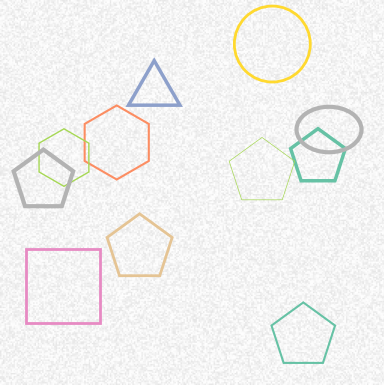[{"shape": "pentagon", "thickness": 1.5, "radius": 0.43, "center": [0.788, 0.128]}, {"shape": "pentagon", "thickness": 2.5, "radius": 0.37, "center": [0.826, 0.591]}, {"shape": "hexagon", "thickness": 1.5, "radius": 0.48, "center": [0.303, 0.63]}, {"shape": "triangle", "thickness": 2.5, "radius": 0.39, "center": [0.401, 0.765]}, {"shape": "square", "thickness": 2, "radius": 0.48, "center": [0.163, 0.256]}, {"shape": "pentagon", "thickness": 0.5, "radius": 0.45, "center": [0.68, 0.553]}, {"shape": "hexagon", "thickness": 1, "radius": 0.37, "center": [0.166, 0.591]}, {"shape": "circle", "thickness": 2, "radius": 0.49, "center": [0.707, 0.886]}, {"shape": "pentagon", "thickness": 2, "radius": 0.44, "center": [0.363, 0.356]}, {"shape": "pentagon", "thickness": 3, "radius": 0.41, "center": [0.113, 0.53]}, {"shape": "oval", "thickness": 3, "radius": 0.42, "center": [0.855, 0.664]}]